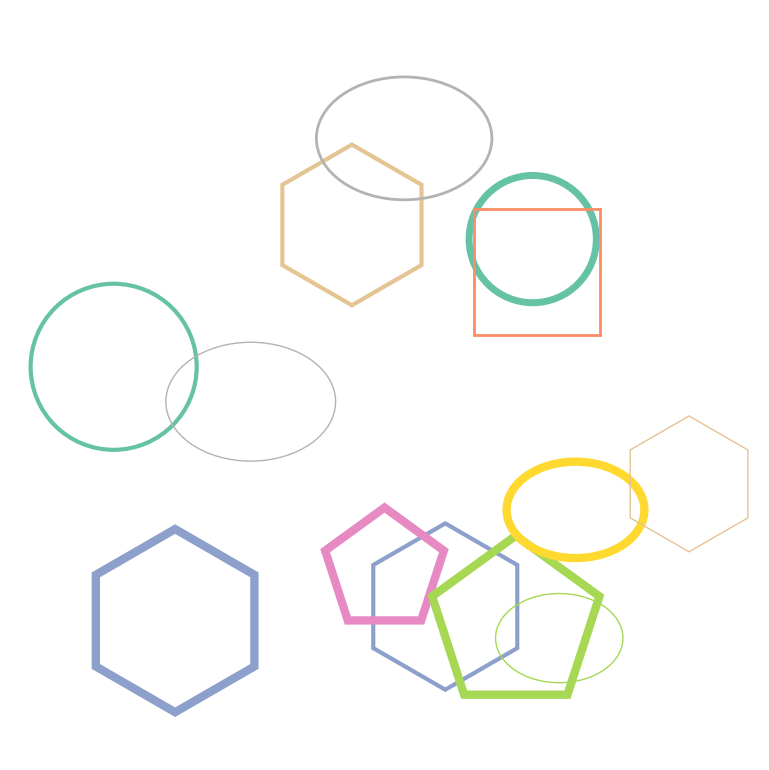[{"shape": "circle", "thickness": 2.5, "radius": 0.41, "center": [0.692, 0.689]}, {"shape": "circle", "thickness": 1.5, "radius": 0.54, "center": [0.148, 0.524]}, {"shape": "square", "thickness": 1, "radius": 0.41, "center": [0.697, 0.647]}, {"shape": "hexagon", "thickness": 1.5, "radius": 0.54, "center": [0.578, 0.212]}, {"shape": "hexagon", "thickness": 3, "radius": 0.59, "center": [0.227, 0.194]}, {"shape": "pentagon", "thickness": 3, "radius": 0.41, "center": [0.499, 0.26]}, {"shape": "pentagon", "thickness": 3, "radius": 0.57, "center": [0.67, 0.19]}, {"shape": "oval", "thickness": 0.5, "radius": 0.41, "center": [0.726, 0.171]}, {"shape": "oval", "thickness": 3, "radius": 0.45, "center": [0.747, 0.338]}, {"shape": "hexagon", "thickness": 1.5, "radius": 0.52, "center": [0.457, 0.708]}, {"shape": "hexagon", "thickness": 0.5, "radius": 0.44, "center": [0.895, 0.372]}, {"shape": "oval", "thickness": 1, "radius": 0.57, "center": [0.525, 0.82]}, {"shape": "oval", "thickness": 0.5, "radius": 0.55, "center": [0.326, 0.478]}]